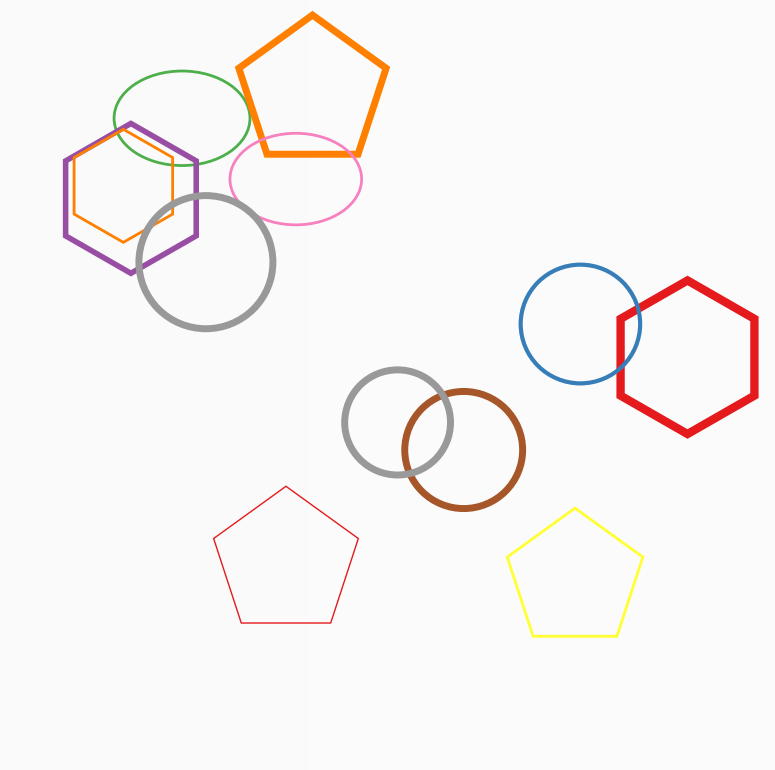[{"shape": "pentagon", "thickness": 0.5, "radius": 0.49, "center": [0.369, 0.27]}, {"shape": "hexagon", "thickness": 3, "radius": 0.5, "center": [0.887, 0.536]}, {"shape": "circle", "thickness": 1.5, "radius": 0.39, "center": [0.749, 0.579]}, {"shape": "oval", "thickness": 1, "radius": 0.44, "center": [0.235, 0.846]}, {"shape": "hexagon", "thickness": 2, "radius": 0.49, "center": [0.169, 0.742]}, {"shape": "hexagon", "thickness": 1, "radius": 0.37, "center": [0.159, 0.759]}, {"shape": "pentagon", "thickness": 2.5, "radius": 0.5, "center": [0.403, 0.881]}, {"shape": "pentagon", "thickness": 1, "radius": 0.46, "center": [0.742, 0.248]}, {"shape": "circle", "thickness": 2.5, "radius": 0.38, "center": [0.598, 0.416]}, {"shape": "oval", "thickness": 1, "radius": 0.42, "center": [0.382, 0.767]}, {"shape": "circle", "thickness": 2.5, "radius": 0.34, "center": [0.513, 0.451]}, {"shape": "circle", "thickness": 2.5, "radius": 0.43, "center": [0.266, 0.66]}]